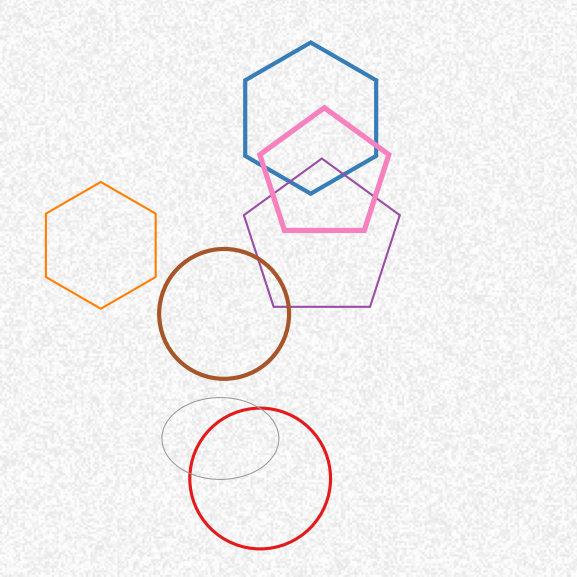[{"shape": "circle", "thickness": 1.5, "radius": 0.61, "center": [0.451, 0.171]}, {"shape": "hexagon", "thickness": 2, "radius": 0.65, "center": [0.538, 0.795]}, {"shape": "pentagon", "thickness": 1, "radius": 0.71, "center": [0.557, 0.583]}, {"shape": "hexagon", "thickness": 1, "radius": 0.55, "center": [0.175, 0.574]}, {"shape": "circle", "thickness": 2, "radius": 0.56, "center": [0.388, 0.456]}, {"shape": "pentagon", "thickness": 2.5, "radius": 0.59, "center": [0.562, 0.695]}, {"shape": "oval", "thickness": 0.5, "radius": 0.51, "center": [0.382, 0.24]}]